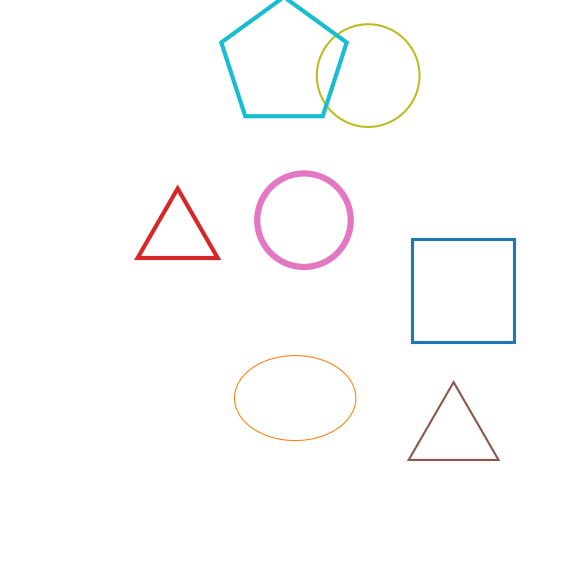[{"shape": "square", "thickness": 1.5, "radius": 0.44, "center": [0.802, 0.496]}, {"shape": "oval", "thickness": 0.5, "radius": 0.53, "center": [0.511, 0.31]}, {"shape": "triangle", "thickness": 2, "radius": 0.4, "center": [0.308, 0.592]}, {"shape": "triangle", "thickness": 1, "radius": 0.45, "center": [0.785, 0.248]}, {"shape": "circle", "thickness": 3, "radius": 0.4, "center": [0.526, 0.618]}, {"shape": "circle", "thickness": 1, "radius": 0.44, "center": [0.638, 0.868]}, {"shape": "pentagon", "thickness": 2, "radius": 0.57, "center": [0.492, 0.89]}]